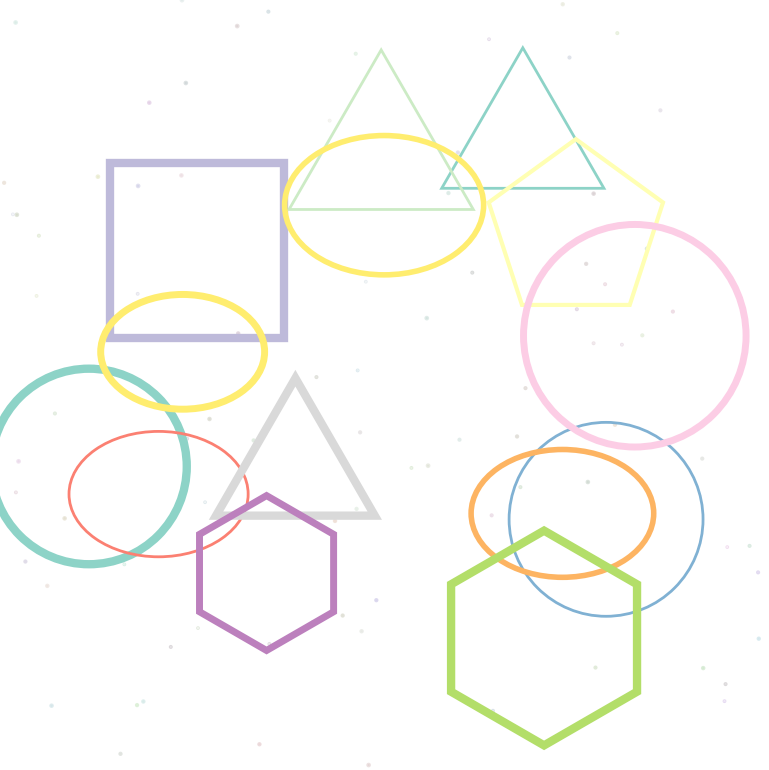[{"shape": "circle", "thickness": 3, "radius": 0.63, "center": [0.116, 0.394]}, {"shape": "triangle", "thickness": 1, "radius": 0.61, "center": [0.679, 0.816]}, {"shape": "pentagon", "thickness": 1.5, "radius": 0.6, "center": [0.748, 0.7]}, {"shape": "square", "thickness": 3, "radius": 0.57, "center": [0.256, 0.675]}, {"shape": "oval", "thickness": 1, "radius": 0.58, "center": [0.206, 0.358]}, {"shape": "circle", "thickness": 1, "radius": 0.63, "center": [0.787, 0.326]}, {"shape": "oval", "thickness": 2, "radius": 0.59, "center": [0.73, 0.333]}, {"shape": "hexagon", "thickness": 3, "radius": 0.7, "center": [0.707, 0.171]}, {"shape": "circle", "thickness": 2.5, "radius": 0.72, "center": [0.824, 0.564]}, {"shape": "triangle", "thickness": 3, "radius": 0.6, "center": [0.384, 0.39]}, {"shape": "hexagon", "thickness": 2.5, "radius": 0.5, "center": [0.346, 0.256]}, {"shape": "triangle", "thickness": 1, "radius": 0.69, "center": [0.495, 0.797]}, {"shape": "oval", "thickness": 2, "radius": 0.65, "center": [0.499, 0.734]}, {"shape": "oval", "thickness": 2.5, "radius": 0.53, "center": [0.237, 0.543]}]